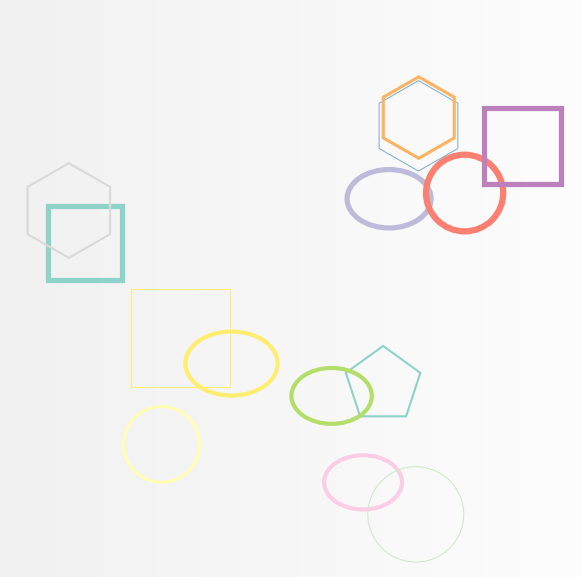[{"shape": "pentagon", "thickness": 1, "radius": 0.34, "center": [0.659, 0.333]}, {"shape": "square", "thickness": 2.5, "radius": 0.32, "center": [0.146, 0.578]}, {"shape": "circle", "thickness": 1.5, "radius": 0.33, "center": [0.278, 0.23]}, {"shape": "oval", "thickness": 2.5, "radius": 0.36, "center": [0.669, 0.655]}, {"shape": "circle", "thickness": 3, "radius": 0.33, "center": [0.799, 0.665]}, {"shape": "hexagon", "thickness": 0.5, "radius": 0.39, "center": [0.72, 0.781]}, {"shape": "hexagon", "thickness": 1.5, "radius": 0.35, "center": [0.72, 0.796]}, {"shape": "oval", "thickness": 2, "radius": 0.35, "center": [0.571, 0.314]}, {"shape": "oval", "thickness": 2, "radius": 0.34, "center": [0.625, 0.164]}, {"shape": "hexagon", "thickness": 1, "radius": 0.41, "center": [0.118, 0.635]}, {"shape": "square", "thickness": 2.5, "radius": 0.33, "center": [0.899, 0.747]}, {"shape": "circle", "thickness": 0.5, "radius": 0.41, "center": [0.715, 0.108]}, {"shape": "square", "thickness": 0.5, "radius": 0.43, "center": [0.311, 0.414]}, {"shape": "oval", "thickness": 2, "radius": 0.4, "center": [0.398, 0.37]}]